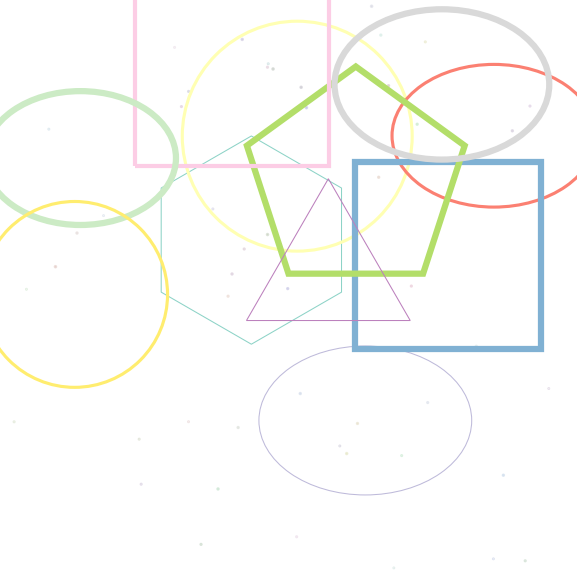[{"shape": "hexagon", "thickness": 0.5, "radius": 0.9, "center": [0.435, 0.583]}, {"shape": "circle", "thickness": 1.5, "radius": 1.0, "center": [0.515, 0.763]}, {"shape": "oval", "thickness": 0.5, "radius": 0.92, "center": [0.633, 0.271]}, {"shape": "oval", "thickness": 1.5, "radius": 0.88, "center": [0.855, 0.764]}, {"shape": "square", "thickness": 3, "radius": 0.81, "center": [0.776, 0.557]}, {"shape": "pentagon", "thickness": 3, "radius": 0.99, "center": [0.616, 0.686]}, {"shape": "square", "thickness": 2, "radius": 0.84, "center": [0.402, 0.88]}, {"shape": "oval", "thickness": 3, "radius": 0.93, "center": [0.765, 0.853]}, {"shape": "triangle", "thickness": 0.5, "radius": 0.82, "center": [0.569, 0.526]}, {"shape": "oval", "thickness": 3, "radius": 0.83, "center": [0.139, 0.725]}, {"shape": "circle", "thickness": 1.5, "radius": 0.8, "center": [0.129, 0.489]}]